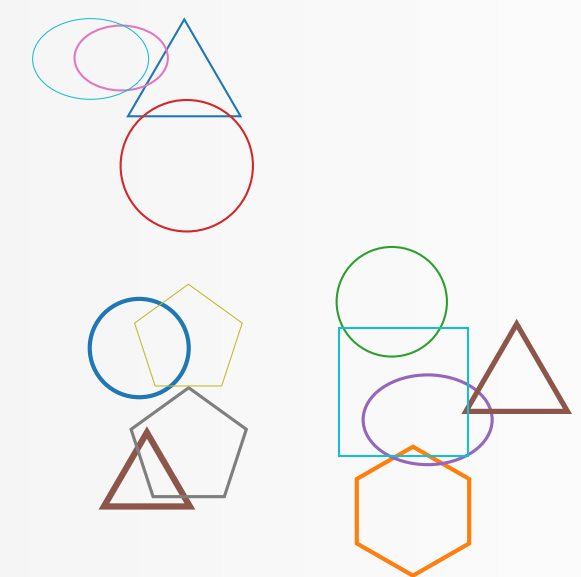[{"shape": "triangle", "thickness": 1, "radius": 0.56, "center": [0.317, 0.854]}, {"shape": "circle", "thickness": 2, "radius": 0.43, "center": [0.24, 0.396]}, {"shape": "hexagon", "thickness": 2, "radius": 0.56, "center": [0.711, 0.114]}, {"shape": "circle", "thickness": 1, "radius": 0.47, "center": [0.674, 0.477]}, {"shape": "circle", "thickness": 1, "radius": 0.57, "center": [0.321, 0.712]}, {"shape": "oval", "thickness": 1.5, "radius": 0.55, "center": [0.736, 0.272]}, {"shape": "triangle", "thickness": 2.5, "radius": 0.5, "center": [0.889, 0.337]}, {"shape": "triangle", "thickness": 3, "radius": 0.43, "center": [0.253, 0.165]}, {"shape": "oval", "thickness": 1, "radius": 0.4, "center": [0.209, 0.899]}, {"shape": "pentagon", "thickness": 1.5, "radius": 0.52, "center": [0.325, 0.223]}, {"shape": "pentagon", "thickness": 0.5, "radius": 0.49, "center": [0.324, 0.41]}, {"shape": "oval", "thickness": 0.5, "radius": 0.5, "center": [0.156, 0.897]}, {"shape": "square", "thickness": 1, "radius": 0.55, "center": [0.694, 0.32]}]